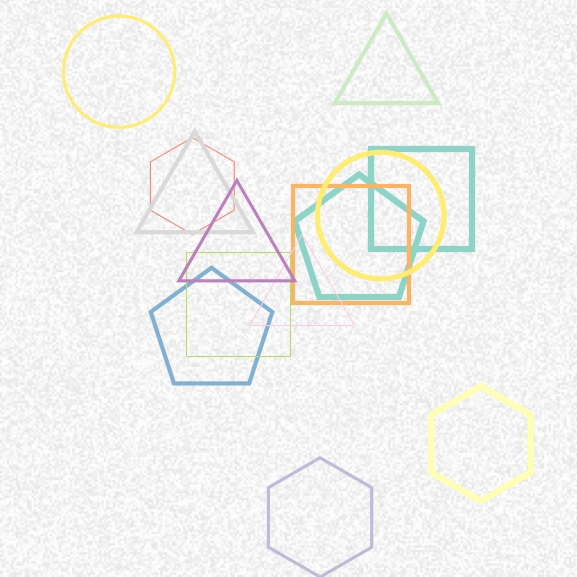[{"shape": "square", "thickness": 3, "radius": 0.43, "center": [0.73, 0.655]}, {"shape": "pentagon", "thickness": 3, "radius": 0.59, "center": [0.622, 0.58]}, {"shape": "hexagon", "thickness": 3, "radius": 0.5, "center": [0.833, 0.231]}, {"shape": "hexagon", "thickness": 1.5, "radius": 0.52, "center": [0.554, 0.103]}, {"shape": "hexagon", "thickness": 0.5, "radius": 0.42, "center": [0.333, 0.677]}, {"shape": "pentagon", "thickness": 2, "radius": 0.55, "center": [0.366, 0.425]}, {"shape": "square", "thickness": 2, "radius": 0.5, "center": [0.608, 0.576]}, {"shape": "square", "thickness": 0.5, "radius": 0.45, "center": [0.413, 0.473]}, {"shape": "triangle", "thickness": 0.5, "radius": 0.53, "center": [0.523, 0.488]}, {"shape": "triangle", "thickness": 2, "radius": 0.58, "center": [0.337, 0.655]}, {"shape": "triangle", "thickness": 1.5, "radius": 0.58, "center": [0.41, 0.571]}, {"shape": "triangle", "thickness": 2, "radius": 0.52, "center": [0.669, 0.872]}, {"shape": "circle", "thickness": 2.5, "radius": 0.55, "center": [0.659, 0.626]}, {"shape": "circle", "thickness": 1.5, "radius": 0.48, "center": [0.206, 0.875]}]